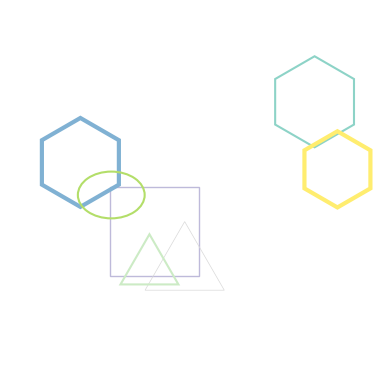[{"shape": "hexagon", "thickness": 1.5, "radius": 0.59, "center": [0.817, 0.736]}, {"shape": "square", "thickness": 1, "radius": 0.58, "center": [0.402, 0.399]}, {"shape": "hexagon", "thickness": 3, "radius": 0.58, "center": [0.209, 0.578]}, {"shape": "oval", "thickness": 1.5, "radius": 0.43, "center": [0.289, 0.494]}, {"shape": "triangle", "thickness": 0.5, "radius": 0.59, "center": [0.48, 0.306]}, {"shape": "triangle", "thickness": 1.5, "radius": 0.43, "center": [0.388, 0.305]}, {"shape": "hexagon", "thickness": 3, "radius": 0.49, "center": [0.876, 0.56]}]